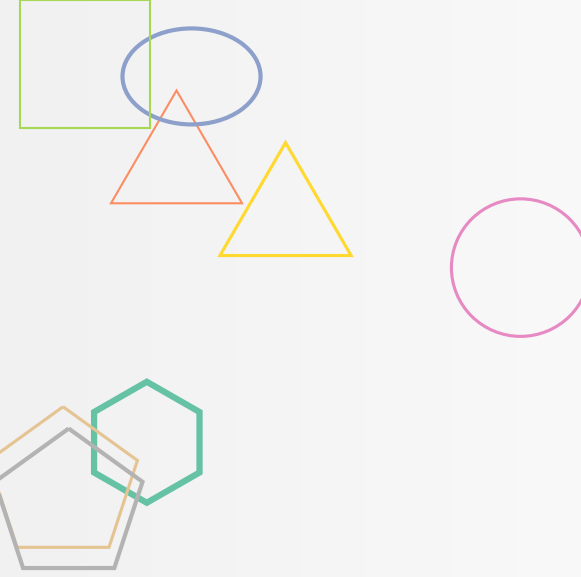[{"shape": "hexagon", "thickness": 3, "radius": 0.52, "center": [0.253, 0.233]}, {"shape": "triangle", "thickness": 1, "radius": 0.65, "center": [0.304, 0.712]}, {"shape": "oval", "thickness": 2, "radius": 0.59, "center": [0.33, 0.867]}, {"shape": "circle", "thickness": 1.5, "radius": 0.6, "center": [0.896, 0.536]}, {"shape": "square", "thickness": 1, "radius": 0.56, "center": [0.147, 0.888]}, {"shape": "triangle", "thickness": 1.5, "radius": 0.65, "center": [0.491, 0.622]}, {"shape": "pentagon", "thickness": 1.5, "radius": 0.67, "center": [0.108, 0.16]}, {"shape": "pentagon", "thickness": 2, "radius": 0.67, "center": [0.118, 0.124]}]